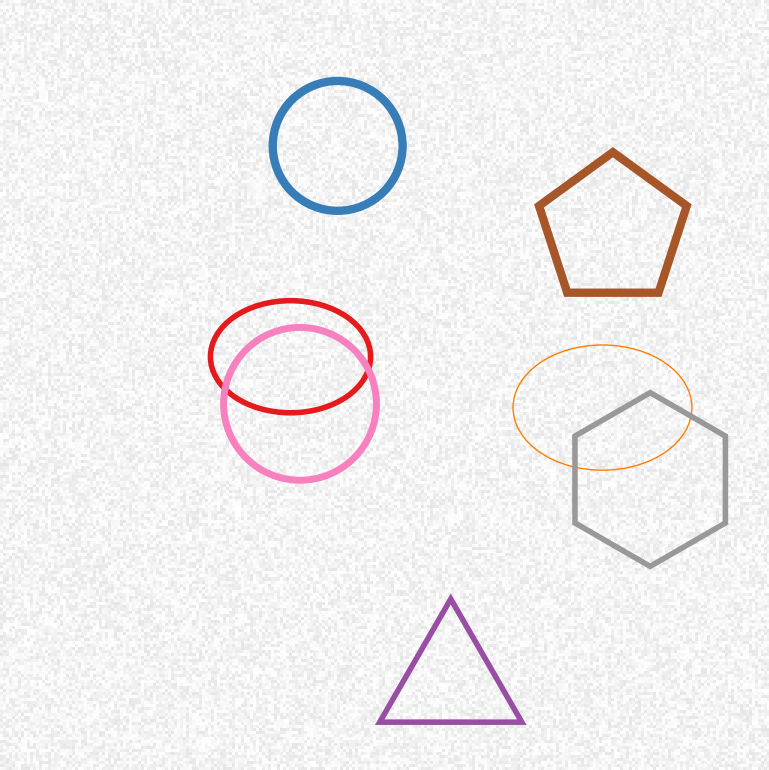[{"shape": "oval", "thickness": 2, "radius": 0.52, "center": [0.377, 0.537]}, {"shape": "circle", "thickness": 3, "radius": 0.42, "center": [0.439, 0.811]}, {"shape": "triangle", "thickness": 2, "radius": 0.53, "center": [0.585, 0.115]}, {"shape": "oval", "thickness": 0.5, "radius": 0.58, "center": [0.782, 0.471]}, {"shape": "pentagon", "thickness": 3, "radius": 0.5, "center": [0.796, 0.701]}, {"shape": "circle", "thickness": 2.5, "radius": 0.5, "center": [0.39, 0.476]}, {"shape": "hexagon", "thickness": 2, "radius": 0.56, "center": [0.844, 0.377]}]